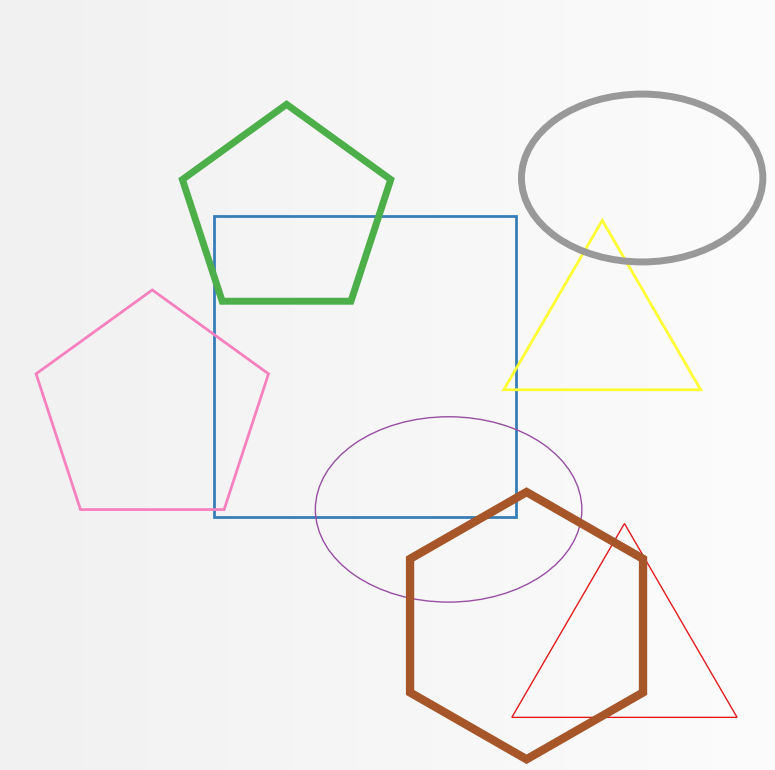[{"shape": "triangle", "thickness": 0.5, "radius": 0.84, "center": [0.806, 0.152]}, {"shape": "square", "thickness": 1, "radius": 0.97, "center": [0.471, 0.524]}, {"shape": "pentagon", "thickness": 2.5, "radius": 0.71, "center": [0.37, 0.723]}, {"shape": "oval", "thickness": 0.5, "radius": 0.86, "center": [0.579, 0.338]}, {"shape": "triangle", "thickness": 1, "radius": 0.73, "center": [0.777, 0.567]}, {"shape": "hexagon", "thickness": 3, "radius": 0.87, "center": [0.679, 0.187]}, {"shape": "pentagon", "thickness": 1, "radius": 0.79, "center": [0.197, 0.466]}, {"shape": "oval", "thickness": 2.5, "radius": 0.78, "center": [0.829, 0.769]}]